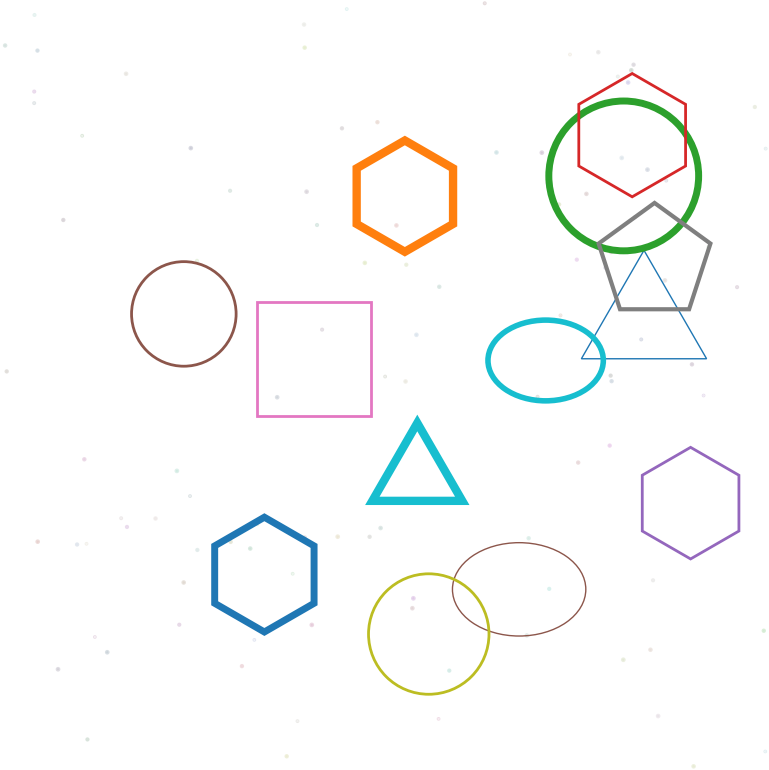[{"shape": "hexagon", "thickness": 2.5, "radius": 0.37, "center": [0.343, 0.254]}, {"shape": "triangle", "thickness": 0.5, "radius": 0.47, "center": [0.836, 0.581]}, {"shape": "hexagon", "thickness": 3, "radius": 0.36, "center": [0.526, 0.745]}, {"shape": "circle", "thickness": 2.5, "radius": 0.49, "center": [0.81, 0.772]}, {"shape": "hexagon", "thickness": 1, "radius": 0.4, "center": [0.821, 0.824]}, {"shape": "hexagon", "thickness": 1, "radius": 0.36, "center": [0.897, 0.347]}, {"shape": "circle", "thickness": 1, "radius": 0.34, "center": [0.239, 0.592]}, {"shape": "oval", "thickness": 0.5, "radius": 0.43, "center": [0.674, 0.235]}, {"shape": "square", "thickness": 1, "radius": 0.37, "center": [0.408, 0.533]}, {"shape": "pentagon", "thickness": 1.5, "radius": 0.38, "center": [0.85, 0.66]}, {"shape": "circle", "thickness": 1, "radius": 0.39, "center": [0.557, 0.177]}, {"shape": "oval", "thickness": 2, "radius": 0.37, "center": [0.709, 0.532]}, {"shape": "triangle", "thickness": 3, "radius": 0.34, "center": [0.542, 0.383]}]